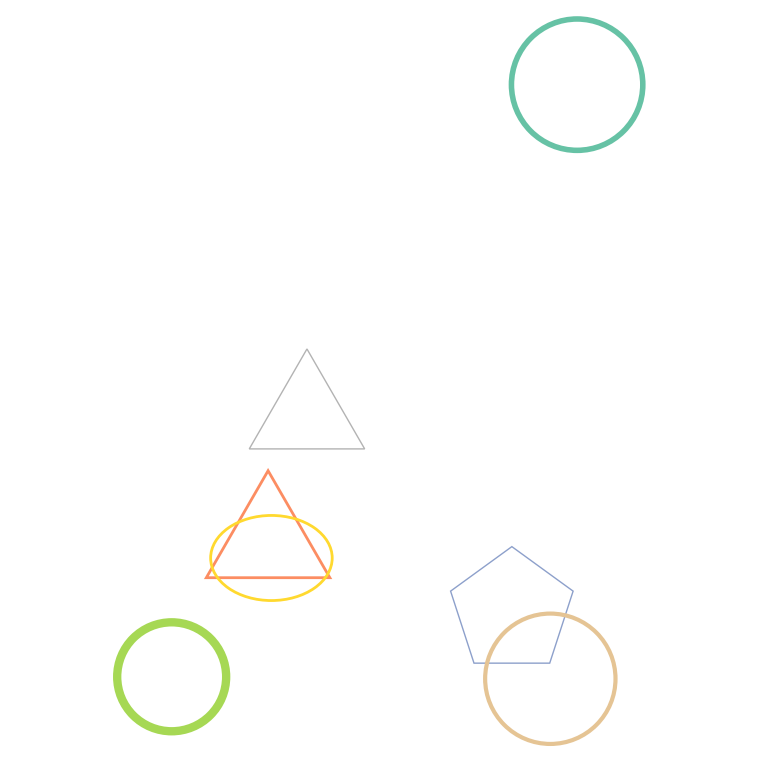[{"shape": "circle", "thickness": 2, "radius": 0.43, "center": [0.75, 0.89]}, {"shape": "triangle", "thickness": 1, "radius": 0.46, "center": [0.348, 0.296]}, {"shape": "pentagon", "thickness": 0.5, "radius": 0.42, "center": [0.665, 0.206]}, {"shape": "circle", "thickness": 3, "radius": 0.35, "center": [0.223, 0.121]}, {"shape": "oval", "thickness": 1, "radius": 0.39, "center": [0.352, 0.275]}, {"shape": "circle", "thickness": 1.5, "radius": 0.42, "center": [0.715, 0.118]}, {"shape": "triangle", "thickness": 0.5, "radius": 0.43, "center": [0.399, 0.46]}]